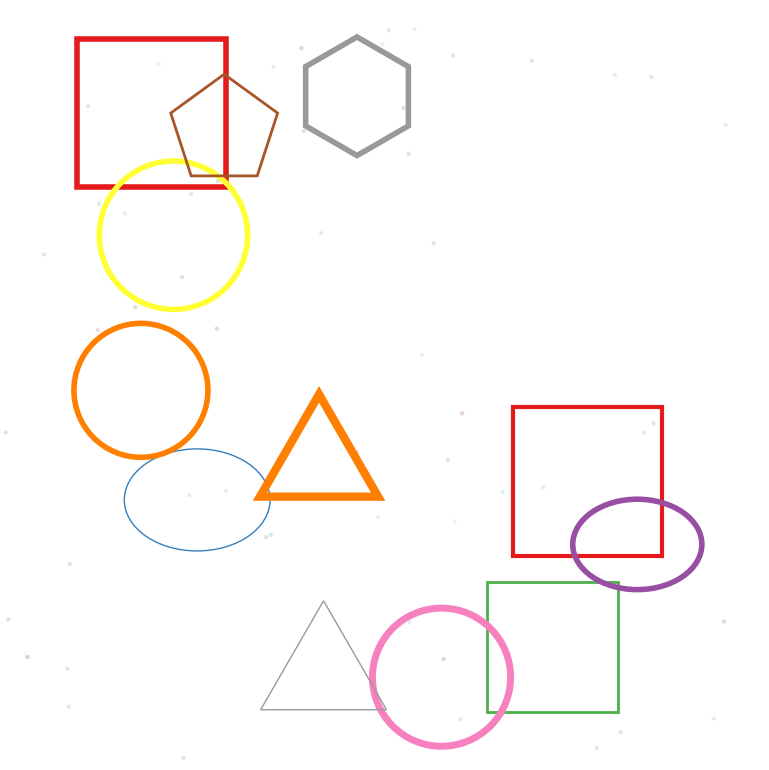[{"shape": "square", "thickness": 2, "radius": 0.48, "center": [0.197, 0.853]}, {"shape": "square", "thickness": 1.5, "radius": 0.49, "center": [0.763, 0.375]}, {"shape": "oval", "thickness": 0.5, "radius": 0.47, "center": [0.256, 0.351]}, {"shape": "square", "thickness": 1, "radius": 0.42, "center": [0.718, 0.16]}, {"shape": "oval", "thickness": 2, "radius": 0.42, "center": [0.828, 0.293]}, {"shape": "circle", "thickness": 2, "radius": 0.44, "center": [0.183, 0.493]}, {"shape": "triangle", "thickness": 3, "radius": 0.44, "center": [0.414, 0.399]}, {"shape": "circle", "thickness": 2, "radius": 0.48, "center": [0.225, 0.695]}, {"shape": "pentagon", "thickness": 1, "radius": 0.36, "center": [0.291, 0.831]}, {"shape": "circle", "thickness": 2.5, "radius": 0.45, "center": [0.573, 0.121]}, {"shape": "triangle", "thickness": 0.5, "radius": 0.47, "center": [0.42, 0.125]}, {"shape": "hexagon", "thickness": 2, "radius": 0.39, "center": [0.464, 0.875]}]